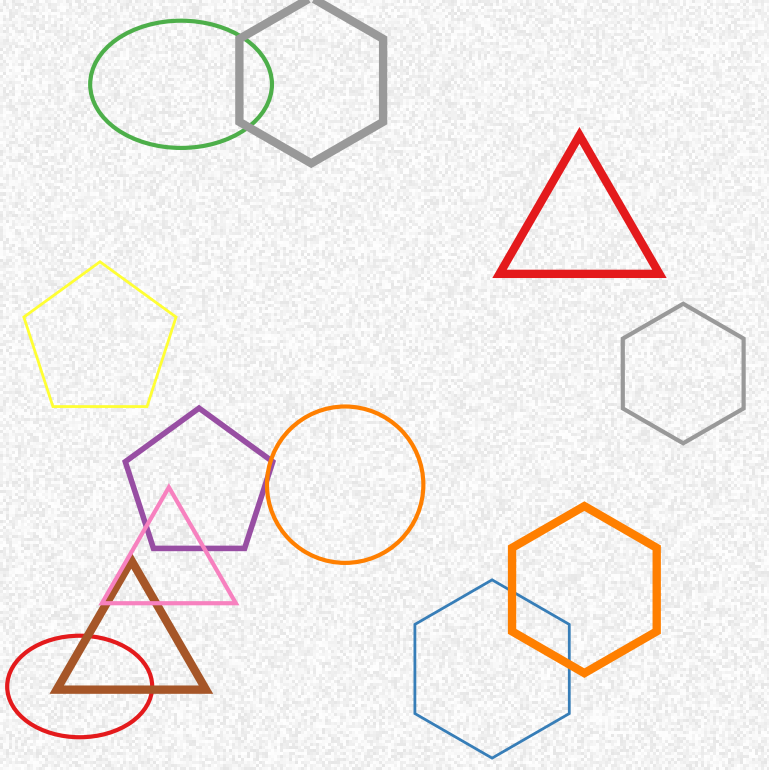[{"shape": "triangle", "thickness": 3, "radius": 0.6, "center": [0.753, 0.704]}, {"shape": "oval", "thickness": 1.5, "radius": 0.47, "center": [0.103, 0.108]}, {"shape": "hexagon", "thickness": 1, "radius": 0.58, "center": [0.639, 0.131]}, {"shape": "oval", "thickness": 1.5, "radius": 0.59, "center": [0.235, 0.891]}, {"shape": "pentagon", "thickness": 2, "radius": 0.5, "center": [0.258, 0.369]}, {"shape": "circle", "thickness": 1.5, "radius": 0.51, "center": [0.448, 0.371]}, {"shape": "hexagon", "thickness": 3, "radius": 0.54, "center": [0.759, 0.234]}, {"shape": "pentagon", "thickness": 1, "radius": 0.52, "center": [0.13, 0.556]}, {"shape": "triangle", "thickness": 3, "radius": 0.56, "center": [0.171, 0.16]}, {"shape": "triangle", "thickness": 1.5, "radius": 0.5, "center": [0.219, 0.267]}, {"shape": "hexagon", "thickness": 3, "radius": 0.54, "center": [0.404, 0.896]}, {"shape": "hexagon", "thickness": 1.5, "radius": 0.45, "center": [0.887, 0.515]}]